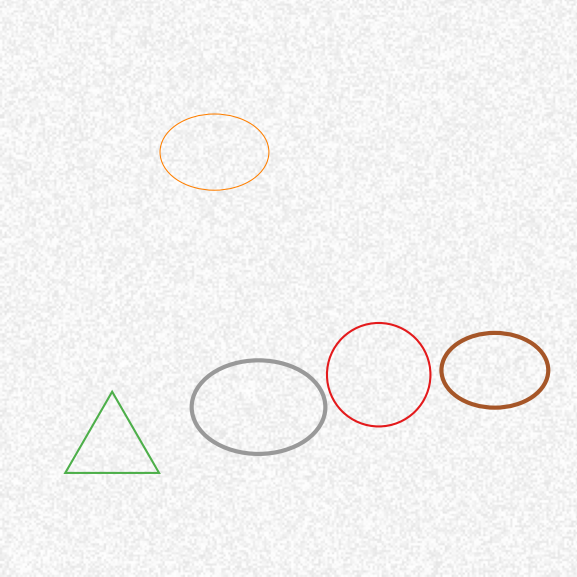[{"shape": "circle", "thickness": 1, "radius": 0.45, "center": [0.656, 0.35]}, {"shape": "triangle", "thickness": 1, "radius": 0.47, "center": [0.194, 0.227]}, {"shape": "oval", "thickness": 0.5, "radius": 0.47, "center": [0.371, 0.736]}, {"shape": "oval", "thickness": 2, "radius": 0.46, "center": [0.857, 0.358]}, {"shape": "oval", "thickness": 2, "radius": 0.58, "center": [0.448, 0.294]}]